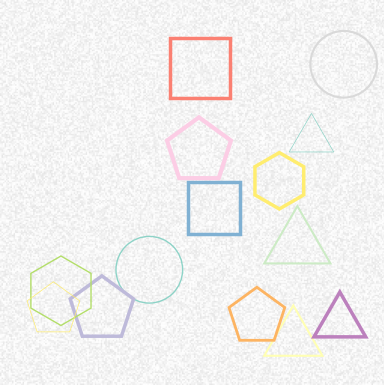[{"shape": "circle", "thickness": 1, "radius": 0.43, "center": [0.388, 0.299]}, {"shape": "triangle", "thickness": 0.5, "radius": 0.33, "center": [0.809, 0.639]}, {"shape": "triangle", "thickness": 1.5, "radius": 0.44, "center": [0.762, 0.12]}, {"shape": "pentagon", "thickness": 2.5, "radius": 0.43, "center": [0.265, 0.197]}, {"shape": "square", "thickness": 2.5, "radius": 0.39, "center": [0.519, 0.824]}, {"shape": "square", "thickness": 2.5, "radius": 0.34, "center": [0.555, 0.461]}, {"shape": "pentagon", "thickness": 2, "radius": 0.38, "center": [0.667, 0.178]}, {"shape": "hexagon", "thickness": 1, "radius": 0.45, "center": [0.158, 0.245]}, {"shape": "pentagon", "thickness": 3, "radius": 0.44, "center": [0.517, 0.608]}, {"shape": "circle", "thickness": 1.5, "radius": 0.43, "center": [0.893, 0.833]}, {"shape": "triangle", "thickness": 2.5, "radius": 0.39, "center": [0.883, 0.164]}, {"shape": "triangle", "thickness": 1.5, "radius": 0.5, "center": [0.772, 0.365]}, {"shape": "pentagon", "thickness": 0.5, "radius": 0.36, "center": [0.139, 0.196]}, {"shape": "hexagon", "thickness": 2.5, "radius": 0.37, "center": [0.726, 0.53]}]